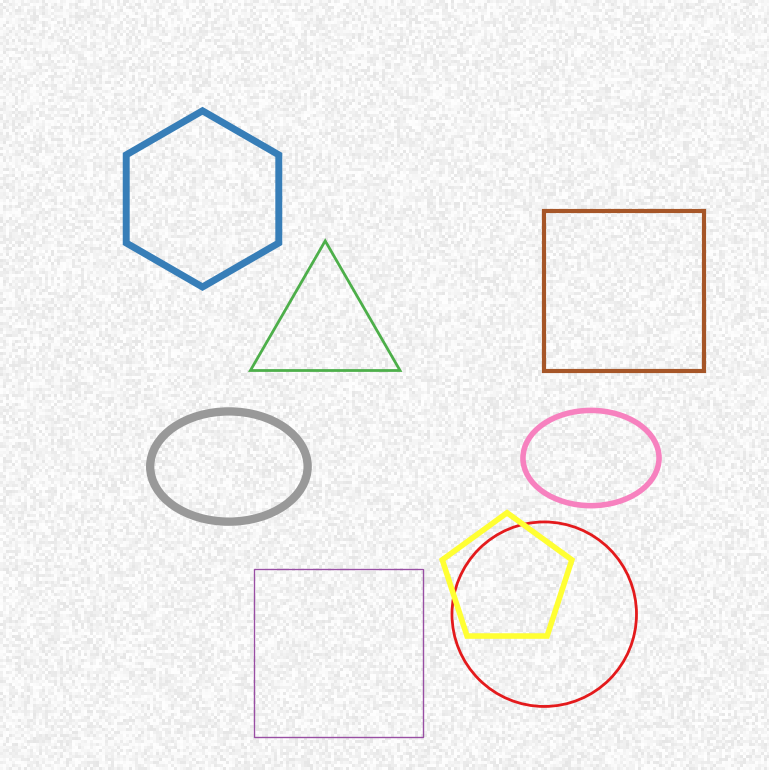[{"shape": "circle", "thickness": 1, "radius": 0.6, "center": [0.707, 0.202]}, {"shape": "hexagon", "thickness": 2.5, "radius": 0.57, "center": [0.263, 0.742]}, {"shape": "triangle", "thickness": 1, "radius": 0.56, "center": [0.422, 0.575]}, {"shape": "square", "thickness": 0.5, "radius": 0.55, "center": [0.44, 0.152]}, {"shape": "pentagon", "thickness": 2, "radius": 0.44, "center": [0.659, 0.246]}, {"shape": "square", "thickness": 1.5, "radius": 0.52, "center": [0.811, 0.622]}, {"shape": "oval", "thickness": 2, "radius": 0.44, "center": [0.768, 0.405]}, {"shape": "oval", "thickness": 3, "radius": 0.51, "center": [0.297, 0.394]}]